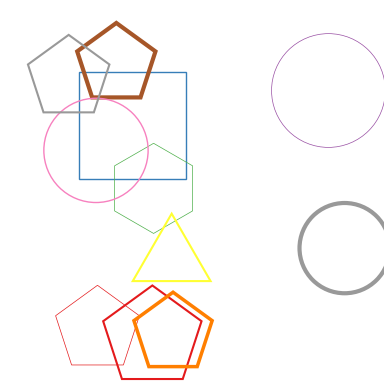[{"shape": "pentagon", "thickness": 0.5, "radius": 0.57, "center": [0.253, 0.145]}, {"shape": "pentagon", "thickness": 1.5, "radius": 0.67, "center": [0.396, 0.124]}, {"shape": "square", "thickness": 1, "radius": 0.69, "center": [0.344, 0.674]}, {"shape": "hexagon", "thickness": 0.5, "radius": 0.59, "center": [0.399, 0.511]}, {"shape": "circle", "thickness": 0.5, "radius": 0.74, "center": [0.853, 0.765]}, {"shape": "pentagon", "thickness": 2.5, "radius": 0.53, "center": [0.449, 0.134]}, {"shape": "triangle", "thickness": 1.5, "radius": 0.58, "center": [0.446, 0.328]}, {"shape": "pentagon", "thickness": 3, "radius": 0.53, "center": [0.302, 0.833]}, {"shape": "circle", "thickness": 1, "radius": 0.68, "center": [0.249, 0.609]}, {"shape": "pentagon", "thickness": 1.5, "radius": 0.56, "center": [0.178, 0.798]}, {"shape": "circle", "thickness": 3, "radius": 0.59, "center": [0.895, 0.356]}]